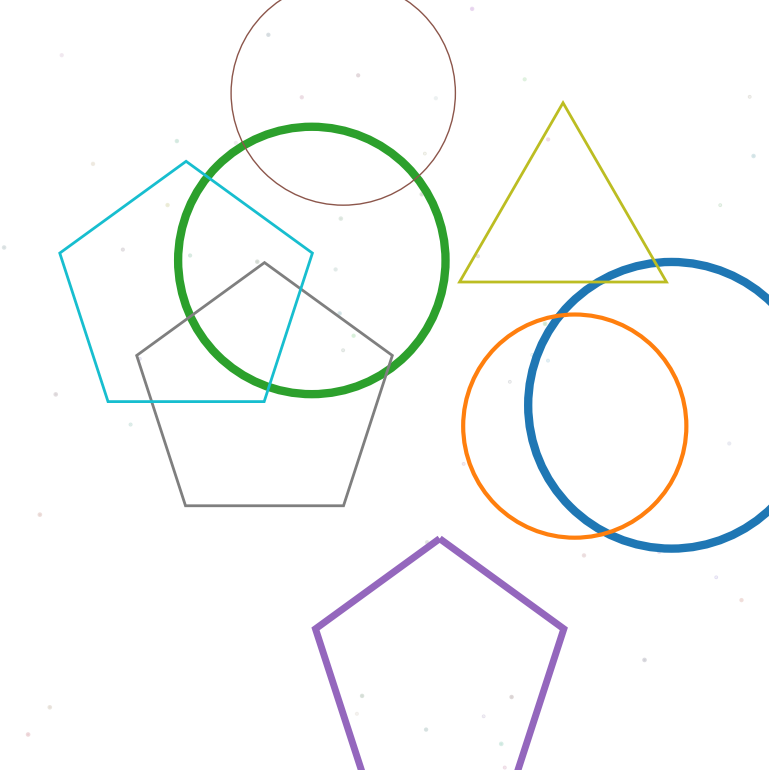[{"shape": "circle", "thickness": 3, "radius": 0.93, "center": [0.872, 0.474]}, {"shape": "circle", "thickness": 1.5, "radius": 0.72, "center": [0.746, 0.447]}, {"shape": "circle", "thickness": 3, "radius": 0.87, "center": [0.405, 0.662]}, {"shape": "pentagon", "thickness": 2.5, "radius": 0.85, "center": [0.571, 0.131]}, {"shape": "circle", "thickness": 0.5, "radius": 0.73, "center": [0.446, 0.879]}, {"shape": "pentagon", "thickness": 1, "radius": 0.87, "center": [0.344, 0.484]}, {"shape": "triangle", "thickness": 1, "radius": 0.78, "center": [0.731, 0.711]}, {"shape": "pentagon", "thickness": 1, "radius": 0.86, "center": [0.242, 0.618]}]